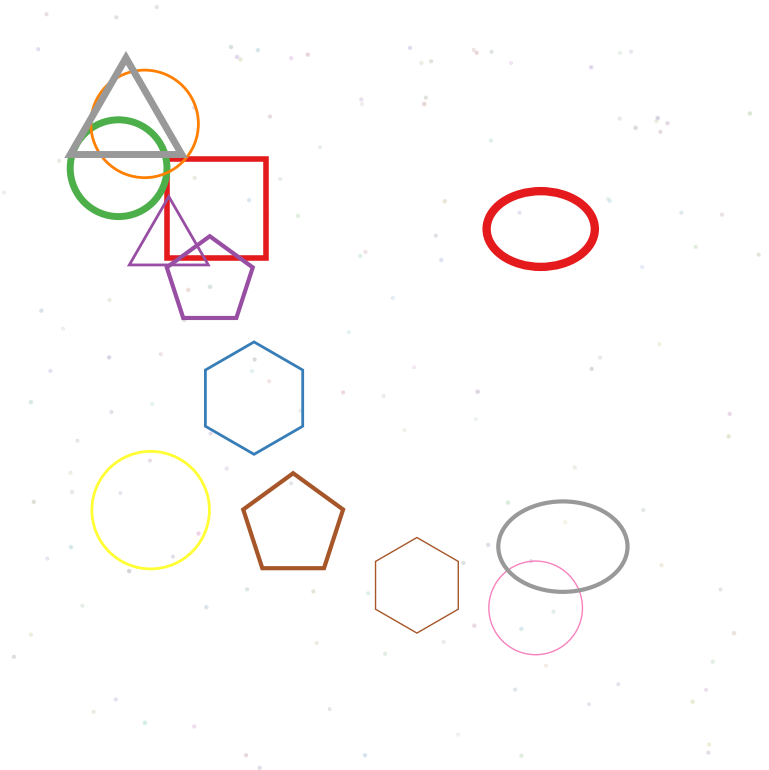[{"shape": "square", "thickness": 2, "radius": 0.32, "center": [0.281, 0.729]}, {"shape": "oval", "thickness": 3, "radius": 0.35, "center": [0.702, 0.703]}, {"shape": "hexagon", "thickness": 1, "radius": 0.36, "center": [0.33, 0.483]}, {"shape": "circle", "thickness": 2.5, "radius": 0.31, "center": [0.154, 0.782]}, {"shape": "triangle", "thickness": 1, "radius": 0.3, "center": [0.219, 0.686]}, {"shape": "pentagon", "thickness": 1.5, "radius": 0.29, "center": [0.272, 0.635]}, {"shape": "circle", "thickness": 1, "radius": 0.35, "center": [0.188, 0.839]}, {"shape": "circle", "thickness": 1, "radius": 0.38, "center": [0.196, 0.337]}, {"shape": "pentagon", "thickness": 1.5, "radius": 0.34, "center": [0.381, 0.317]}, {"shape": "hexagon", "thickness": 0.5, "radius": 0.31, "center": [0.541, 0.24]}, {"shape": "circle", "thickness": 0.5, "radius": 0.3, "center": [0.696, 0.211]}, {"shape": "triangle", "thickness": 2.5, "radius": 0.42, "center": [0.164, 0.841]}, {"shape": "oval", "thickness": 1.5, "radius": 0.42, "center": [0.731, 0.29]}]